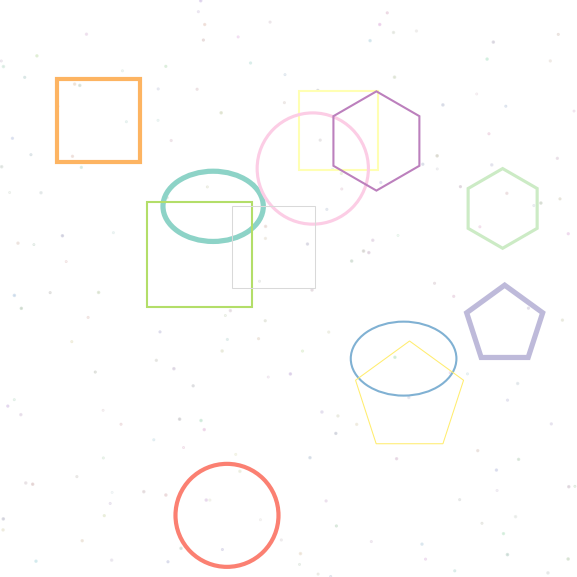[{"shape": "oval", "thickness": 2.5, "radius": 0.43, "center": [0.369, 0.642]}, {"shape": "square", "thickness": 1, "radius": 0.34, "center": [0.586, 0.773]}, {"shape": "pentagon", "thickness": 2.5, "radius": 0.35, "center": [0.874, 0.436]}, {"shape": "circle", "thickness": 2, "radius": 0.45, "center": [0.393, 0.107]}, {"shape": "oval", "thickness": 1, "radius": 0.46, "center": [0.699, 0.378]}, {"shape": "square", "thickness": 2, "radius": 0.36, "center": [0.171, 0.791]}, {"shape": "square", "thickness": 1, "radius": 0.46, "center": [0.346, 0.558]}, {"shape": "circle", "thickness": 1.5, "radius": 0.48, "center": [0.542, 0.707]}, {"shape": "square", "thickness": 0.5, "radius": 0.36, "center": [0.474, 0.571]}, {"shape": "hexagon", "thickness": 1, "radius": 0.43, "center": [0.652, 0.755]}, {"shape": "hexagon", "thickness": 1.5, "radius": 0.34, "center": [0.87, 0.638]}, {"shape": "pentagon", "thickness": 0.5, "radius": 0.49, "center": [0.709, 0.31]}]